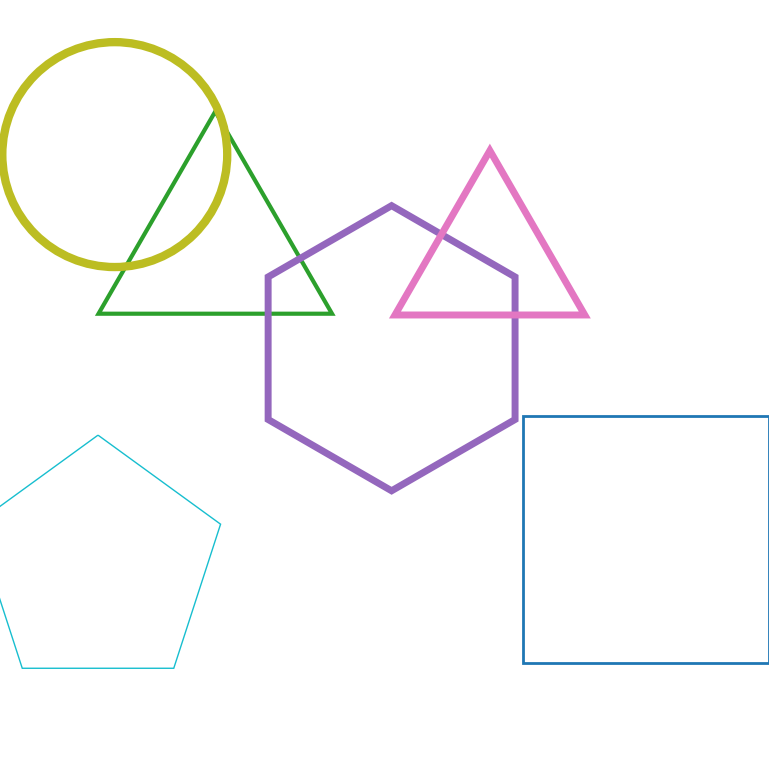[{"shape": "square", "thickness": 1, "radius": 0.8, "center": [0.839, 0.3]}, {"shape": "triangle", "thickness": 1.5, "radius": 0.88, "center": [0.28, 0.68]}, {"shape": "hexagon", "thickness": 2.5, "radius": 0.93, "center": [0.509, 0.548]}, {"shape": "triangle", "thickness": 2.5, "radius": 0.71, "center": [0.636, 0.662]}, {"shape": "circle", "thickness": 3, "radius": 0.73, "center": [0.149, 0.799]}, {"shape": "pentagon", "thickness": 0.5, "radius": 0.84, "center": [0.127, 0.268]}]